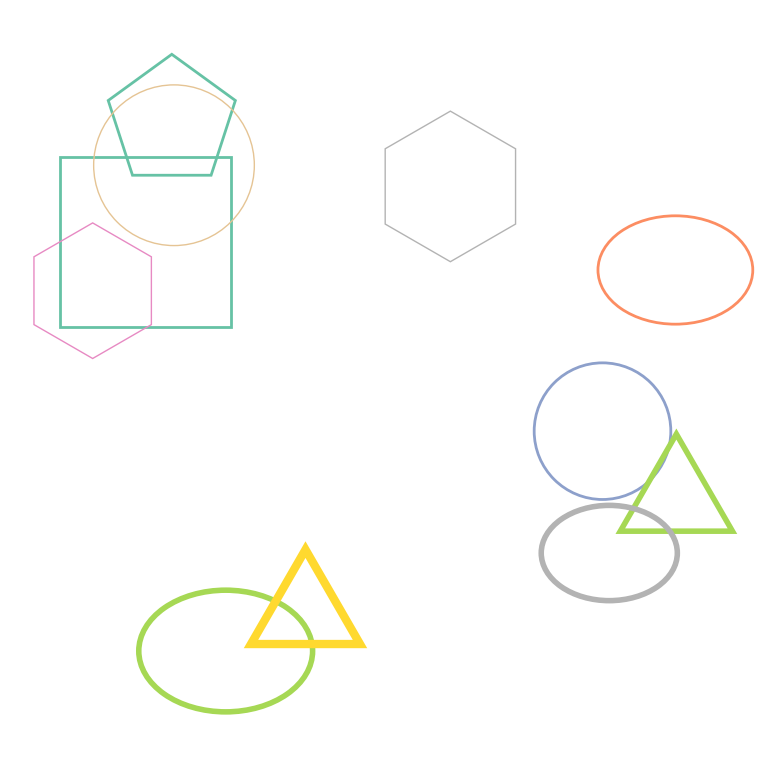[{"shape": "pentagon", "thickness": 1, "radius": 0.43, "center": [0.223, 0.843]}, {"shape": "square", "thickness": 1, "radius": 0.55, "center": [0.188, 0.686]}, {"shape": "oval", "thickness": 1, "radius": 0.5, "center": [0.877, 0.649]}, {"shape": "circle", "thickness": 1, "radius": 0.44, "center": [0.782, 0.44]}, {"shape": "hexagon", "thickness": 0.5, "radius": 0.44, "center": [0.12, 0.622]}, {"shape": "triangle", "thickness": 2, "radius": 0.42, "center": [0.878, 0.352]}, {"shape": "oval", "thickness": 2, "radius": 0.56, "center": [0.293, 0.155]}, {"shape": "triangle", "thickness": 3, "radius": 0.41, "center": [0.397, 0.204]}, {"shape": "circle", "thickness": 0.5, "radius": 0.52, "center": [0.226, 0.785]}, {"shape": "oval", "thickness": 2, "radius": 0.44, "center": [0.791, 0.282]}, {"shape": "hexagon", "thickness": 0.5, "radius": 0.49, "center": [0.585, 0.758]}]